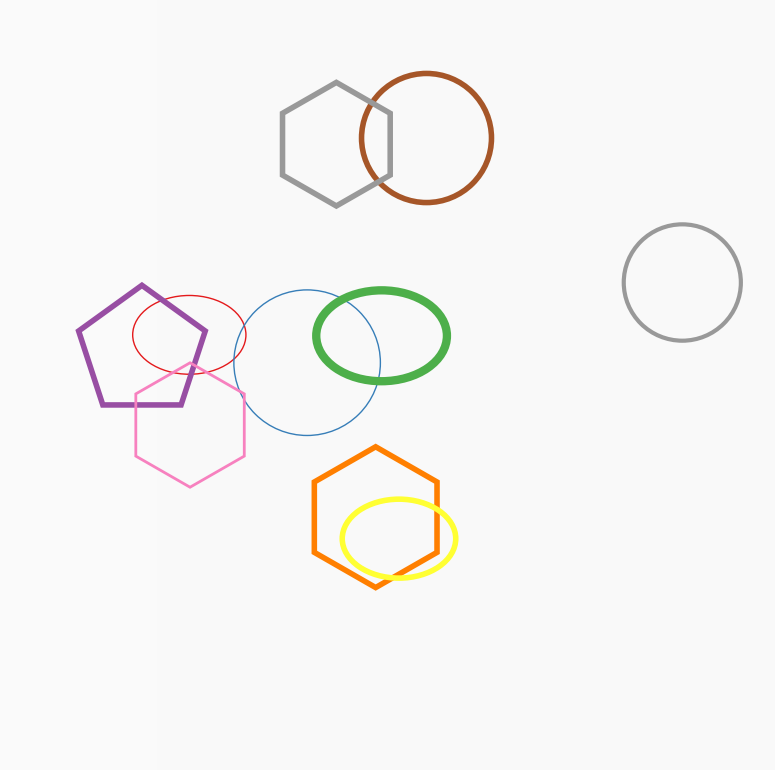[{"shape": "oval", "thickness": 0.5, "radius": 0.37, "center": [0.244, 0.565]}, {"shape": "circle", "thickness": 0.5, "radius": 0.47, "center": [0.396, 0.529]}, {"shape": "oval", "thickness": 3, "radius": 0.42, "center": [0.492, 0.564]}, {"shape": "pentagon", "thickness": 2, "radius": 0.43, "center": [0.183, 0.544]}, {"shape": "hexagon", "thickness": 2, "radius": 0.46, "center": [0.485, 0.328]}, {"shape": "oval", "thickness": 2, "radius": 0.37, "center": [0.515, 0.3]}, {"shape": "circle", "thickness": 2, "radius": 0.42, "center": [0.55, 0.821]}, {"shape": "hexagon", "thickness": 1, "radius": 0.4, "center": [0.245, 0.448]}, {"shape": "hexagon", "thickness": 2, "radius": 0.4, "center": [0.434, 0.813]}, {"shape": "circle", "thickness": 1.5, "radius": 0.38, "center": [0.88, 0.633]}]